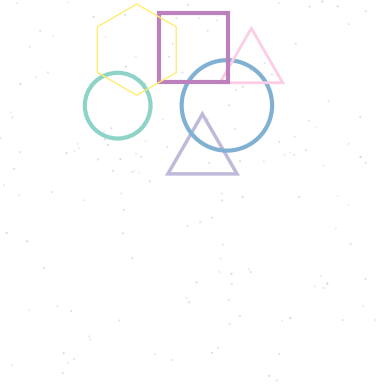[{"shape": "circle", "thickness": 3, "radius": 0.43, "center": [0.306, 0.726]}, {"shape": "triangle", "thickness": 2.5, "radius": 0.52, "center": [0.526, 0.6]}, {"shape": "circle", "thickness": 3, "radius": 0.59, "center": [0.589, 0.726]}, {"shape": "triangle", "thickness": 2, "radius": 0.47, "center": [0.653, 0.832]}, {"shape": "square", "thickness": 3, "radius": 0.45, "center": [0.502, 0.878]}, {"shape": "hexagon", "thickness": 1, "radius": 0.59, "center": [0.355, 0.871]}]